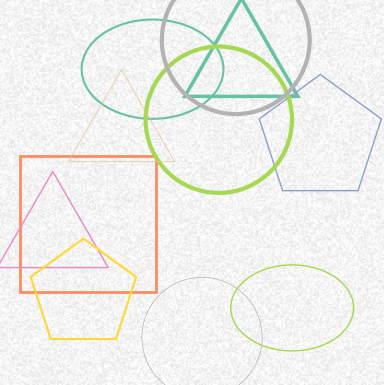[{"shape": "oval", "thickness": 1.5, "radius": 0.92, "center": [0.396, 0.82]}, {"shape": "triangle", "thickness": 2.5, "radius": 0.85, "center": [0.627, 0.835]}, {"shape": "square", "thickness": 2, "radius": 0.88, "center": [0.228, 0.419]}, {"shape": "pentagon", "thickness": 1, "radius": 0.83, "center": [0.832, 0.64]}, {"shape": "triangle", "thickness": 1, "radius": 0.83, "center": [0.137, 0.388]}, {"shape": "oval", "thickness": 1, "radius": 0.8, "center": [0.759, 0.2]}, {"shape": "circle", "thickness": 3, "radius": 0.95, "center": [0.568, 0.689]}, {"shape": "pentagon", "thickness": 1.5, "radius": 0.72, "center": [0.217, 0.236]}, {"shape": "triangle", "thickness": 0.5, "radius": 0.8, "center": [0.316, 0.66]}, {"shape": "circle", "thickness": 3, "radius": 0.96, "center": [0.612, 0.896]}, {"shape": "circle", "thickness": 0.5, "radius": 0.78, "center": [0.525, 0.124]}]